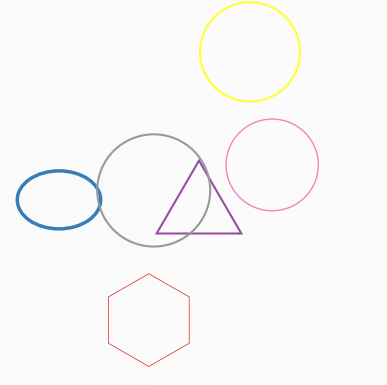[{"shape": "hexagon", "thickness": 0.5, "radius": 0.6, "center": [0.384, 0.169]}, {"shape": "oval", "thickness": 2.5, "radius": 0.54, "center": [0.152, 0.481]}, {"shape": "triangle", "thickness": 1.5, "radius": 0.63, "center": [0.514, 0.457]}, {"shape": "circle", "thickness": 1.5, "radius": 0.65, "center": [0.645, 0.865]}, {"shape": "circle", "thickness": 1, "radius": 0.6, "center": [0.702, 0.572]}, {"shape": "circle", "thickness": 1.5, "radius": 0.73, "center": [0.397, 0.505]}]